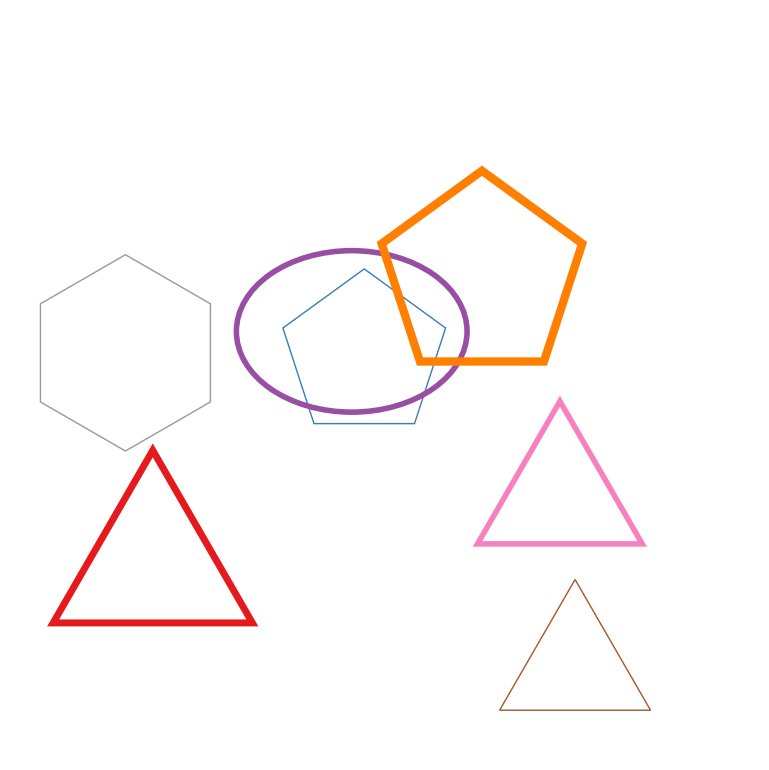[{"shape": "triangle", "thickness": 2.5, "radius": 0.75, "center": [0.198, 0.266]}, {"shape": "pentagon", "thickness": 0.5, "radius": 0.56, "center": [0.473, 0.54]}, {"shape": "oval", "thickness": 2, "radius": 0.75, "center": [0.457, 0.57]}, {"shape": "pentagon", "thickness": 3, "radius": 0.68, "center": [0.626, 0.641]}, {"shape": "triangle", "thickness": 0.5, "radius": 0.57, "center": [0.747, 0.134]}, {"shape": "triangle", "thickness": 2, "radius": 0.62, "center": [0.727, 0.355]}, {"shape": "hexagon", "thickness": 0.5, "radius": 0.64, "center": [0.163, 0.542]}]